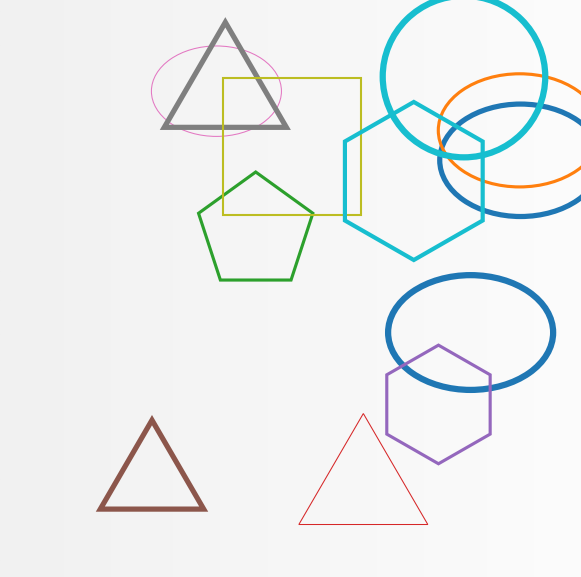[{"shape": "oval", "thickness": 2.5, "radius": 0.7, "center": [0.896, 0.722]}, {"shape": "oval", "thickness": 3, "radius": 0.71, "center": [0.81, 0.423]}, {"shape": "oval", "thickness": 1.5, "radius": 0.7, "center": [0.894, 0.773]}, {"shape": "pentagon", "thickness": 1.5, "radius": 0.52, "center": [0.44, 0.598]}, {"shape": "triangle", "thickness": 0.5, "radius": 0.64, "center": [0.625, 0.155]}, {"shape": "hexagon", "thickness": 1.5, "radius": 0.51, "center": [0.754, 0.299]}, {"shape": "triangle", "thickness": 2.5, "radius": 0.51, "center": [0.262, 0.169]}, {"shape": "oval", "thickness": 0.5, "radius": 0.56, "center": [0.372, 0.841]}, {"shape": "triangle", "thickness": 2.5, "radius": 0.61, "center": [0.388, 0.839]}, {"shape": "square", "thickness": 1, "radius": 0.59, "center": [0.503, 0.745]}, {"shape": "circle", "thickness": 3, "radius": 0.7, "center": [0.798, 0.866]}, {"shape": "hexagon", "thickness": 2, "radius": 0.68, "center": [0.712, 0.686]}]